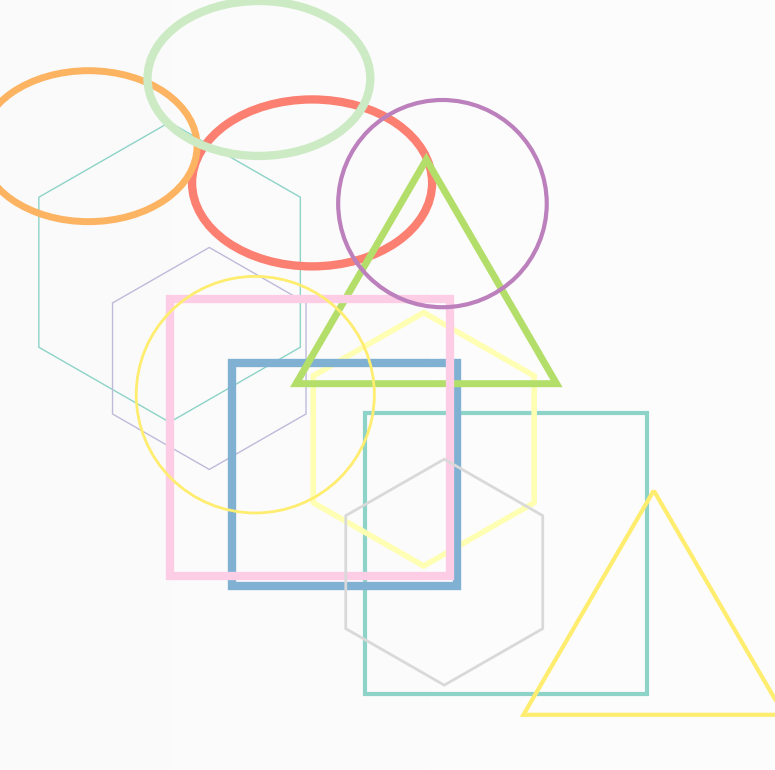[{"shape": "square", "thickness": 1.5, "radius": 0.91, "center": [0.653, 0.281]}, {"shape": "hexagon", "thickness": 0.5, "radius": 0.97, "center": [0.219, 0.646]}, {"shape": "hexagon", "thickness": 2, "radius": 0.82, "center": [0.547, 0.43]}, {"shape": "hexagon", "thickness": 0.5, "radius": 0.72, "center": [0.27, 0.534]}, {"shape": "oval", "thickness": 3, "radius": 0.77, "center": [0.403, 0.762]}, {"shape": "square", "thickness": 3, "radius": 0.72, "center": [0.444, 0.384]}, {"shape": "oval", "thickness": 2.5, "radius": 0.7, "center": [0.114, 0.81]}, {"shape": "triangle", "thickness": 2.5, "radius": 0.97, "center": [0.55, 0.599]}, {"shape": "square", "thickness": 3, "radius": 0.9, "center": [0.4, 0.432]}, {"shape": "hexagon", "thickness": 1, "radius": 0.73, "center": [0.573, 0.257]}, {"shape": "circle", "thickness": 1.5, "radius": 0.67, "center": [0.571, 0.736]}, {"shape": "oval", "thickness": 3, "radius": 0.72, "center": [0.334, 0.898]}, {"shape": "triangle", "thickness": 1.5, "radius": 0.97, "center": [0.844, 0.169]}, {"shape": "circle", "thickness": 1, "radius": 0.77, "center": [0.329, 0.487]}]